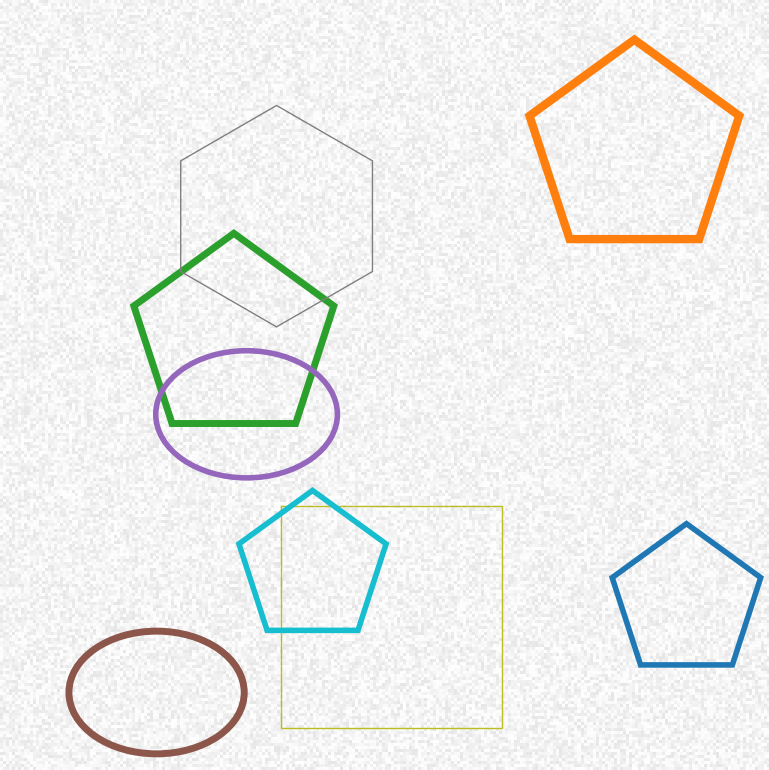[{"shape": "pentagon", "thickness": 2, "radius": 0.51, "center": [0.892, 0.219]}, {"shape": "pentagon", "thickness": 3, "radius": 0.72, "center": [0.824, 0.805]}, {"shape": "pentagon", "thickness": 2.5, "radius": 0.68, "center": [0.304, 0.56]}, {"shape": "oval", "thickness": 2, "radius": 0.59, "center": [0.32, 0.462]}, {"shape": "oval", "thickness": 2.5, "radius": 0.57, "center": [0.203, 0.101]}, {"shape": "hexagon", "thickness": 0.5, "radius": 0.72, "center": [0.359, 0.719]}, {"shape": "square", "thickness": 0.5, "radius": 0.72, "center": [0.509, 0.199]}, {"shape": "pentagon", "thickness": 2, "radius": 0.5, "center": [0.406, 0.263]}]